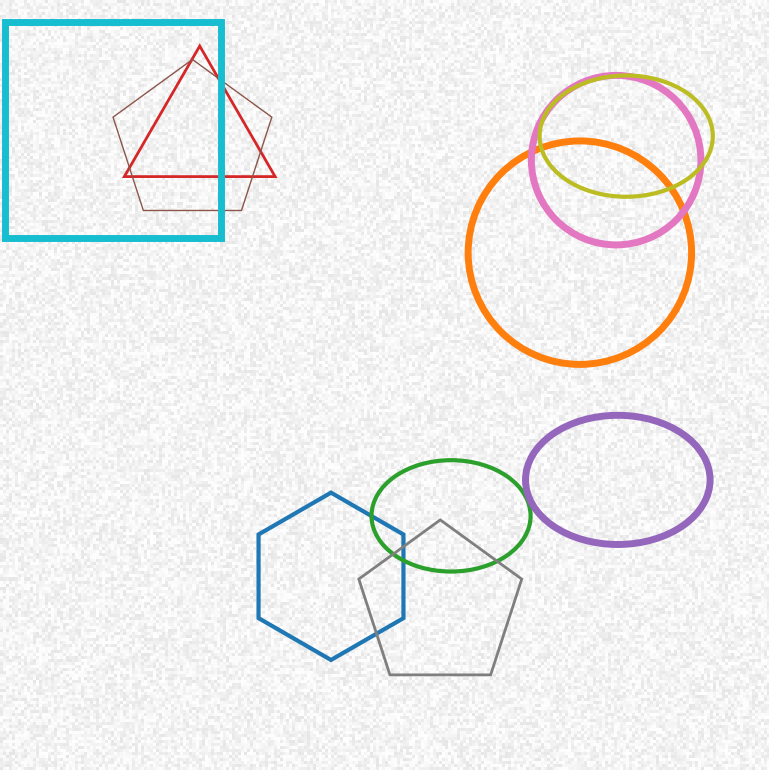[{"shape": "hexagon", "thickness": 1.5, "radius": 0.54, "center": [0.43, 0.252]}, {"shape": "circle", "thickness": 2.5, "radius": 0.73, "center": [0.753, 0.672]}, {"shape": "oval", "thickness": 1.5, "radius": 0.52, "center": [0.586, 0.33]}, {"shape": "triangle", "thickness": 1, "radius": 0.57, "center": [0.259, 0.827]}, {"shape": "oval", "thickness": 2.5, "radius": 0.6, "center": [0.802, 0.377]}, {"shape": "pentagon", "thickness": 0.5, "radius": 0.54, "center": [0.25, 0.814]}, {"shape": "circle", "thickness": 2.5, "radius": 0.55, "center": [0.8, 0.792]}, {"shape": "pentagon", "thickness": 1, "radius": 0.56, "center": [0.572, 0.214]}, {"shape": "oval", "thickness": 1.5, "radius": 0.56, "center": [0.813, 0.823]}, {"shape": "square", "thickness": 2.5, "radius": 0.7, "center": [0.147, 0.831]}]